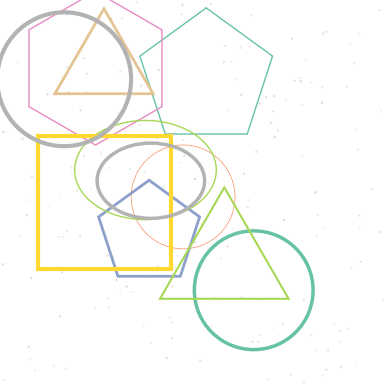[{"shape": "pentagon", "thickness": 1, "radius": 0.91, "center": [0.536, 0.798]}, {"shape": "circle", "thickness": 2.5, "radius": 0.77, "center": [0.659, 0.246]}, {"shape": "circle", "thickness": 0.5, "radius": 0.67, "center": [0.476, 0.489]}, {"shape": "pentagon", "thickness": 2, "radius": 0.69, "center": [0.387, 0.394]}, {"shape": "hexagon", "thickness": 1, "radius": 1.0, "center": [0.248, 0.823]}, {"shape": "triangle", "thickness": 1.5, "radius": 0.96, "center": [0.583, 0.32]}, {"shape": "oval", "thickness": 1, "radius": 0.92, "center": [0.378, 0.558]}, {"shape": "square", "thickness": 3, "radius": 0.86, "center": [0.27, 0.474]}, {"shape": "triangle", "thickness": 2, "radius": 0.74, "center": [0.27, 0.83]}, {"shape": "oval", "thickness": 2.5, "radius": 0.7, "center": [0.392, 0.531]}, {"shape": "circle", "thickness": 3, "radius": 0.87, "center": [0.167, 0.794]}]